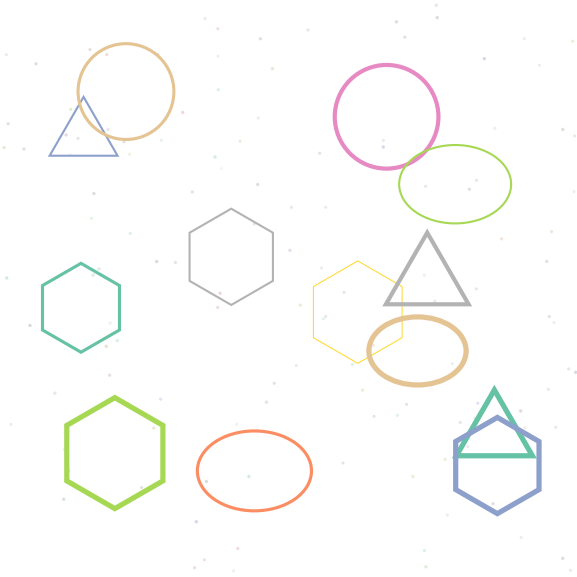[{"shape": "hexagon", "thickness": 1.5, "radius": 0.38, "center": [0.14, 0.466]}, {"shape": "triangle", "thickness": 2.5, "radius": 0.38, "center": [0.856, 0.248]}, {"shape": "oval", "thickness": 1.5, "radius": 0.49, "center": [0.441, 0.184]}, {"shape": "triangle", "thickness": 1, "radius": 0.34, "center": [0.145, 0.763]}, {"shape": "hexagon", "thickness": 2.5, "radius": 0.42, "center": [0.861, 0.193]}, {"shape": "circle", "thickness": 2, "radius": 0.45, "center": [0.669, 0.797]}, {"shape": "oval", "thickness": 1, "radius": 0.48, "center": [0.788, 0.68]}, {"shape": "hexagon", "thickness": 2.5, "radius": 0.48, "center": [0.199, 0.214]}, {"shape": "hexagon", "thickness": 0.5, "radius": 0.44, "center": [0.619, 0.459]}, {"shape": "oval", "thickness": 2.5, "radius": 0.42, "center": [0.723, 0.391]}, {"shape": "circle", "thickness": 1.5, "radius": 0.41, "center": [0.218, 0.841]}, {"shape": "hexagon", "thickness": 1, "radius": 0.42, "center": [0.4, 0.554]}, {"shape": "triangle", "thickness": 2, "radius": 0.41, "center": [0.74, 0.514]}]